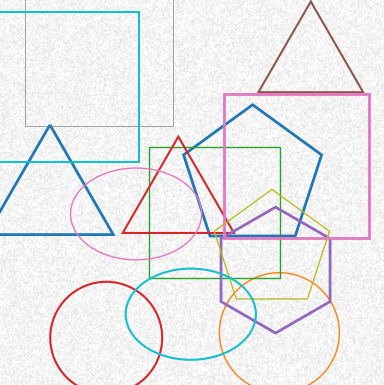[{"shape": "triangle", "thickness": 2, "radius": 0.95, "center": [0.13, 0.486]}, {"shape": "pentagon", "thickness": 2, "radius": 0.94, "center": [0.656, 0.539]}, {"shape": "circle", "thickness": 1, "radius": 0.78, "center": [0.726, 0.136]}, {"shape": "square", "thickness": 1, "radius": 0.85, "center": [0.556, 0.449]}, {"shape": "circle", "thickness": 1.5, "radius": 0.73, "center": [0.276, 0.123]}, {"shape": "triangle", "thickness": 1.5, "radius": 0.83, "center": [0.463, 0.478]}, {"shape": "hexagon", "thickness": 2, "radius": 0.82, "center": [0.716, 0.298]}, {"shape": "triangle", "thickness": 1.5, "radius": 0.79, "center": [0.807, 0.839]}, {"shape": "square", "thickness": 2, "radius": 0.94, "center": [0.77, 0.57]}, {"shape": "oval", "thickness": 1, "radius": 0.85, "center": [0.353, 0.444]}, {"shape": "square", "thickness": 0.5, "radius": 0.96, "center": [0.257, 0.864]}, {"shape": "pentagon", "thickness": 1, "radius": 0.79, "center": [0.706, 0.351]}, {"shape": "oval", "thickness": 1.5, "radius": 0.85, "center": [0.496, 0.184]}, {"shape": "square", "thickness": 1.5, "radius": 0.98, "center": [0.166, 0.774]}]